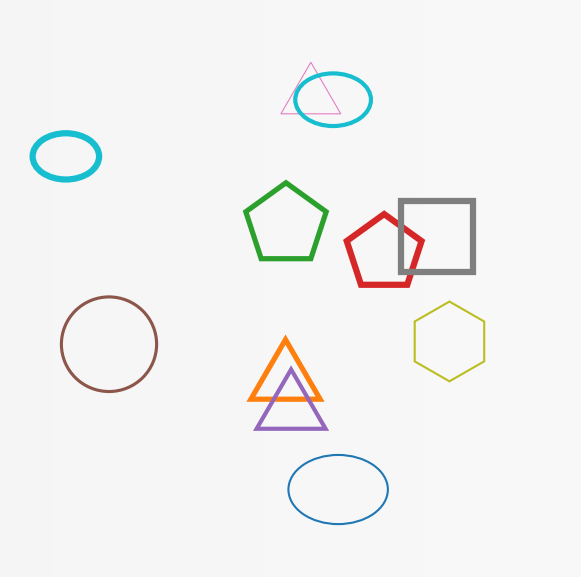[{"shape": "oval", "thickness": 1, "radius": 0.43, "center": [0.582, 0.151]}, {"shape": "triangle", "thickness": 2.5, "radius": 0.34, "center": [0.491, 0.342]}, {"shape": "pentagon", "thickness": 2.5, "radius": 0.36, "center": [0.492, 0.61]}, {"shape": "pentagon", "thickness": 3, "radius": 0.34, "center": [0.661, 0.561]}, {"shape": "triangle", "thickness": 2, "radius": 0.34, "center": [0.501, 0.291]}, {"shape": "circle", "thickness": 1.5, "radius": 0.41, "center": [0.188, 0.403]}, {"shape": "triangle", "thickness": 0.5, "radius": 0.3, "center": [0.535, 0.832]}, {"shape": "square", "thickness": 3, "radius": 0.31, "center": [0.752, 0.59]}, {"shape": "hexagon", "thickness": 1, "radius": 0.35, "center": [0.773, 0.408]}, {"shape": "oval", "thickness": 3, "radius": 0.29, "center": [0.113, 0.728]}, {"shape": "oval", "thickness": 2, "radius": 0.33, "center": [0.573, 0.826]}]